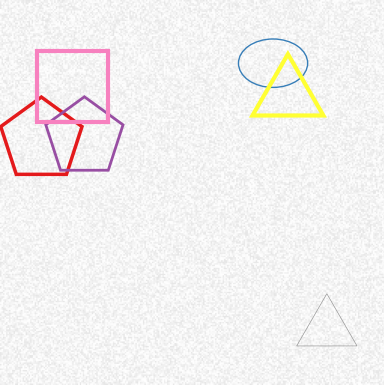[{"shape": "pentagon", "thickness": 2.5, "radius": 0.55, "center": [0.107, 0.637]}, {"shape": "oval", "thickness": 1, "radius": 0.45, "center": [0.709, 0.836]}, {"shape": "pentagon", "thickness": 2, "radius": 0.53, "center": [0.219, 0.643]}, {"shape": "triangle", "thickness": 3, "radius": 0.53, "center": [0.748, 0.753]}, {"shape": "square", "thickness": 3, "radius": 0.46, "center": [0.188, 0.775]}, {"shape": "triangle", "thickness": 0.5, "radius": 0.45, "center": [0.849, 0.147]}]